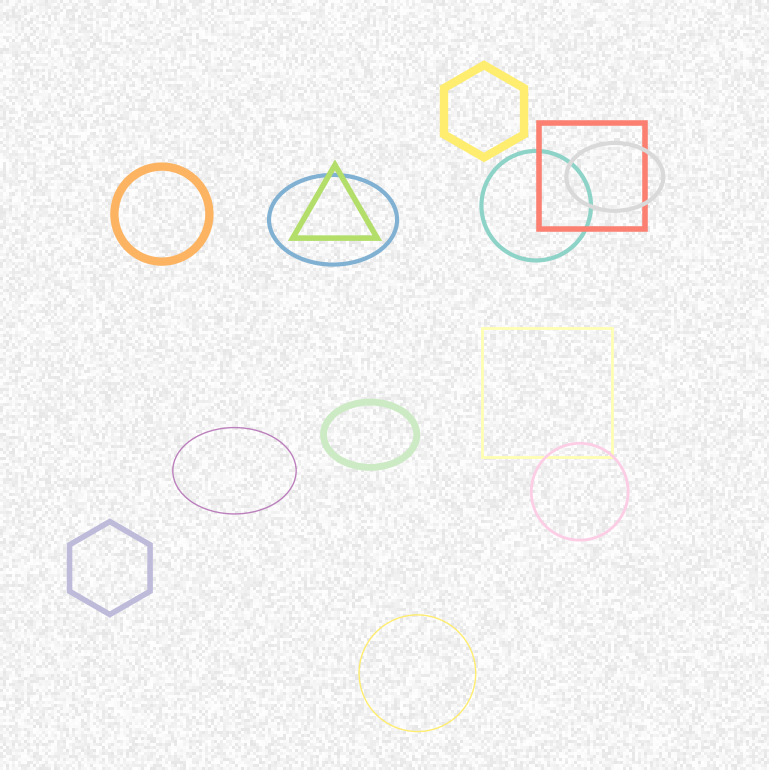[{"shape": "circle", "thickness": 1.5, "radius": 0.36, "center": [0.696, 0.733]}, {"shape": "square", "thickness": 1, "radius": 0.42, "center": [0.71, 0.49]}, {"shape": "hexagon", "thickness": 2, "radius": 0.3, "center": [0.143, 0.262]}, {"shape": "square", "thickness": 2, "radius": 0.34, "center": [0.769, 0.771]}, {"shape": "oval", "thickness": 1.5, "radius": 0.42, "center": [0.433, 0.715]}, {"shape": "circle", "thickness": 3, "radius": 0.31, "center": [0.21, 0.722]}, {"shape": "triangle", "thickness": 2, "radius": 0.32, "center": [0.435, 0.722]}, {"shape": "circle", "thickness": 1, "radius": 0.31, "center": [0.753, 0.361]}, {"shape": "oval", "thickness": 1.5, "radius": 0.31, "center": [0.798, 0.77]}, {"shape": "oval", "thickness": 0.5, "radius": 0.4, "center": [0.305, 0.389]}, {"shape": "oval", "thickness": 2.5, "radius": 0.3, "center": [0.481, 0.435]}, {"shape": "hexagon", "thickness": 3, "radius": 0.3, "center": [0.629, 0.855]}, {"shape": "circle", "thickness": 0.5, "radius": 0.38, "center": [0.542, 0.126]}]